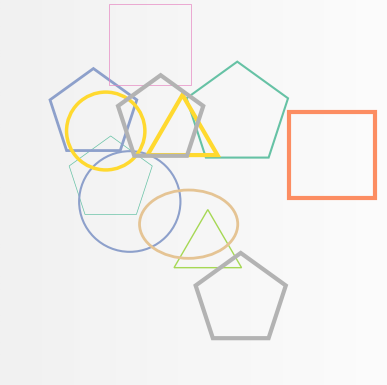[{"shape": "pentagon", "thickness": 1.5, "radius": 0.69, "center": [0.612, 0.702]}, {"shape": "pentagon", "thickness": 0.5, "radius": 0.56, "center": [0.286, 0.534]}, {"shape": "square", "thickness": 3, "radius": 0.56, "center": [0.857, 0.596]}, {"shape": "circle", "thickness": 1.5, "radius": 0.65, "center": [0.335, 0.477]}, {"shape": "pentagon", "thickness": 2, "radius": 0.59, "center": [0.241, 0.704]}, {"shape": "square", "thickness": 0.5, "radius": 0.53, "center": [0.387, 0.883]}, {"shape": "triangle", "thickness": 1, "radius": 0.5, "center": [0.536, 0.355]}, {"shape": "triangle", "thickness": 3, "radius": 0.52, "center": [0.471, 0.649]}, {"shape": "circle", "thickness": 2.5, "radius": 0.51, "center": [0.273, 0.66]}, {"shape": "oval", "thickness": 2, "radius": 0.63, "center": [0.487, 0.418]}, {"shape": "pentagon", "thickness": 3, "radius": 0.58, "center": [0.415, 0.689]}, {"shape": "pentagon", "thickness": 3, "radius": 0.61, "center": [0.621, 0.221]}]